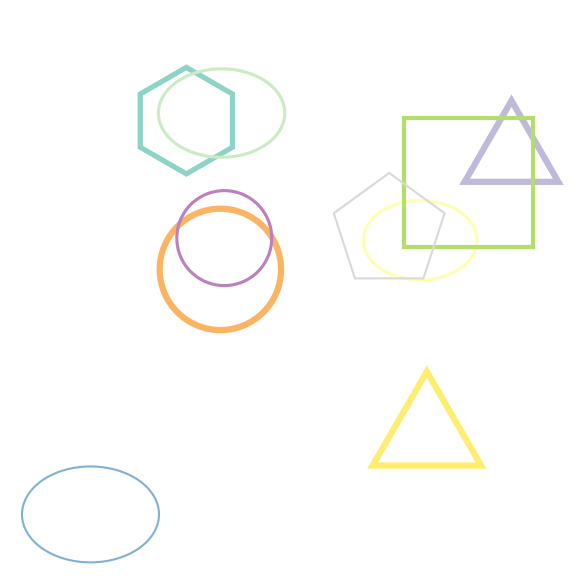[{"shape": "hexagon", "thickness": 2.5, "radius": 0.46, "center": [0.323, 0.79]}, {"shape": "oval", "thickness": 1.5, "radius": 0.49, "center": [0.728, 0.583]}, {"shape": "triangle", "thickness": 3, "radius": 0.47, "center": [0.886, 0.731]}, {"shape": "oval", "thickness": 1, "radius": 0.59, "center": [0.157, 0.108]}, {"shape": "circle", "thickness": 3, "radius": 0.53, "center": [0.382, 0.533]}, {"shape": "square", "thickness": 2, "radius": 0.56, "center": [0.812, 0.683]}, {"shape": "pentagon", "thickness": 1, "radius": 0.5, "center": [0.674, 0.599]}, {"shape": "circle", "thickness": 1.5, "radius": 0.41, "center": [0.388, 0.587]}, {"shape": "oval", "thickness": 1.5, "radius": 0.55, "center": [0.384, 0.803]}, {"shape": "triangle", "thickness": 3, "radius": 0.54, "center": [0.739, 0.247]}]